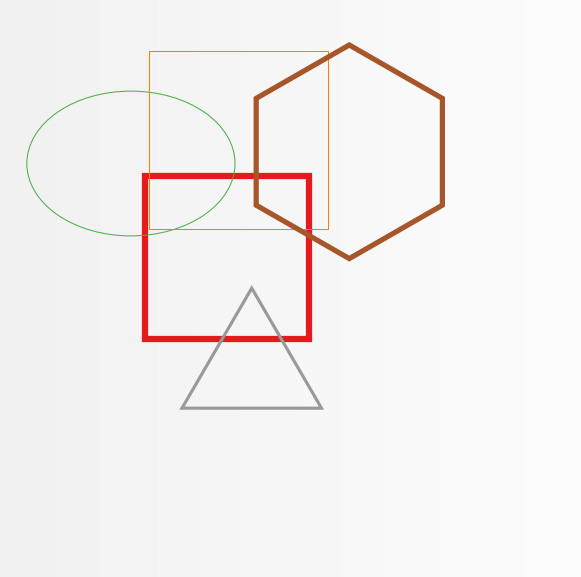[{"shape": "square", "thickness": 3, "radius": 0.71, "center": [0.39, 0.553]}, {"shape": "oval", "thickness": 0.5, "radius": 0.9, "center": [0.225, 0.716]}, {"shape": "square", "thickness": 0.5, "radius": 0.77, "center": [0.41, 0.757]}, {"shape": "hexagon", "thickness": 2.5, "radius": 0.92, "center": [0.601, 0.736]}, {"shape": "triangle", "thickness": 1.5, "radius": 0.69, "center": [0.433, 0.362]}]